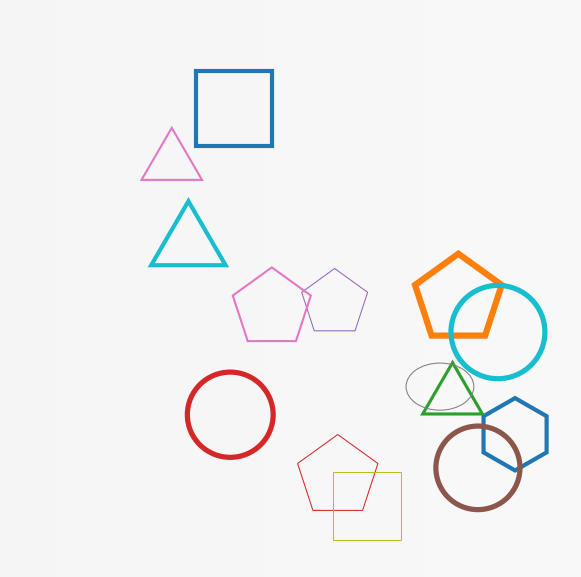[{"shape": "square", "thickness": 2, "radius": 0.33, "center": [0.402, 0.811]}, {"shape": "hexagon", "thickness": 2, "radius": 0.31, "center": [0.886, 0.247]}, {"shape": "pentagon", "thickness": 3, "radius": 0.39, "center": [0.789, 0.481]}, {"shape": "triangle", "thickness": 1.5, "radius": 0.3, "center": [0.779, 0.312]}, {"shape": "pentagon", "thickness": 0.5, "radius": 0.36, "center": [0.581, 0.174]}, {"shape": "circle", "thickness": 2.5, "radius": 0.37, "center": [0.396, 0.281]}, {"shape": "pentagon", "thickness": 0.5, "radius": 0.3, "center": [0.576, 0.475]}, {"shape": "circle", "thickness": 2.5, "radius": 0.36, "center": [0.822, 0.189]}, {"shape": "triangle", "thickness": 1, "radius": 0.3, "center": [0.296, 0.718]}, {"shape": "pentagon", "thickness": 1, "radius": 0.35, "center": [0.468, 0.466]}, {"shape": "oval", "thickness": 0.5, "radius": 0.29, "center": [0.757, 0.33]}, {"shape": "square", "thickness": 0.5, "radius": 0.29, "center": [0.631, 0.123]}, {"shape": "triangle", "thickness": 2, "radius": 0.37, "center": [0.324, 0.577]}, {"shape": "circle", "thickness": 2.5, "radius": 0.4, "center": [0.857, 0.424]}]